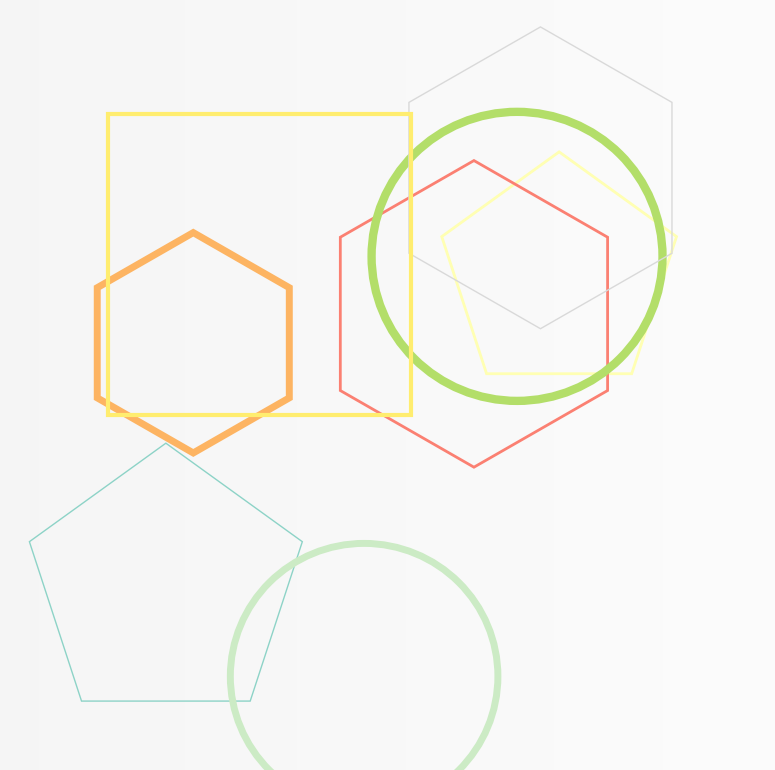[{"shape": "pentagon", "thickness": 0.5, "radius": 0.93, "center": [0.214, 0.239]}, {"shape": "pentagon", "thickness": 1, "radius": 0.8, "center": [0.721, 0.643]}, {"shape": "hexagon", "thickness": 1, "radius": 1.0, "center": [0.612, 0.592]}, {"shape": "hexagon", "thickness": 2.5, "radius": 0.72, "center": [0.249, 0.555]}, {"shape": "circle", "thickness": 3, "radius": 0.94, "center": [0.667, 0.667]}, {"shape": "hexagon", "thickness": 0.5, "radius": 0.98, "center": [0.697, 0.769]}, {"shape": "circle", "thickness": 2.5, "radius": 0.86, "center": [0.47, 0.122]}, {"shape": "square", "thickness": 1.5, "radius": 0.98, "center": [0.335, 0.656]}]